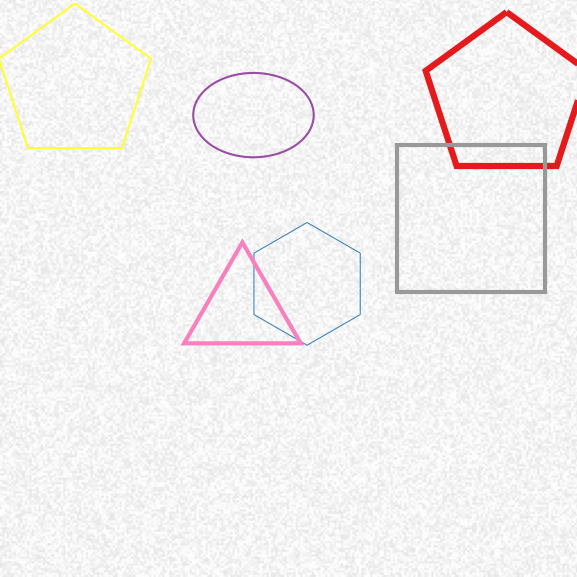[{"shape": "pentagon", "thickness": 3, "radius": 0.74, "center": [0.877, 0.831]}, {"shape": "hexagon", "thickness": 0.5, "radius": 0.53, "center": [0.532, 0.508]}, {"shape": "oval", "thickness": 1, "radius": 0.52, "center": [0.439, 0.8]}, {"shape": "pentagon", "thickness": 1, "radius": 0.69, "center": [0.13, 0.855]}, {"shape": "triangle", "thickness": 2, "radius": 0.58, "center": [0.42, 0.463]}, {"shape": "square", "thickness": 2, "radius": 0.64, "center": [0.815, 0.62]}]